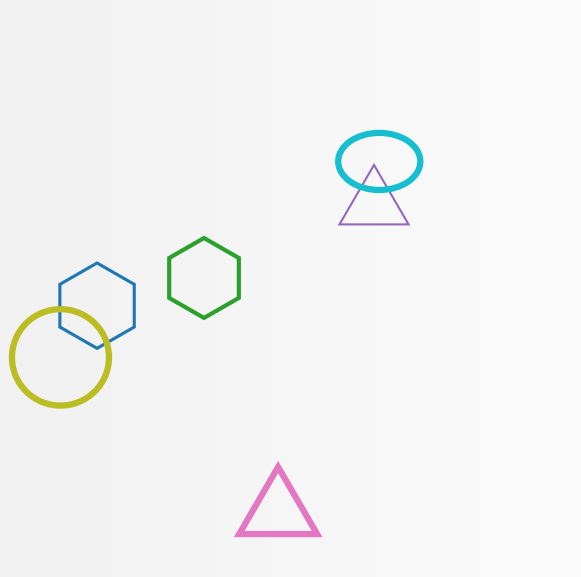[{"shape": "hexagon", "thickness": 1.5, "radius": 0.37, "center": [0.167, 0.47]}, {"shape": "hexagon", "thickness": 2, "radius": 0.35, "center": [0.351, 0.518]}, {"shape": "triangle", "thickness": 1, "radius": 0.34, "center": [0.643, 0.645]}, {"shape": "triangle", "thickness": 3, "radius": 0.39, "center": [0.479, 0.113]}, {"shape": "circle", "thickness": 3, "radius": 0.42, "center": [0.104, 0.38]}, {"shape": "oval", "thickness": 3, "radius": 0.35, "center": [0.653, 0.72]}]